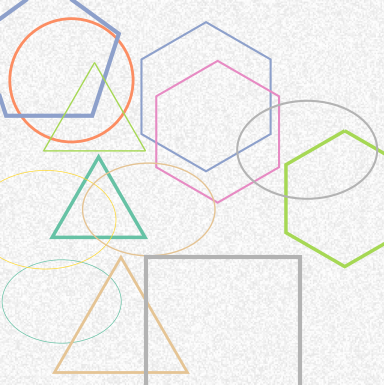[{"shape": "oval", "thickness": 0.5, "radius": 0.77, "center": [0.16, 0.217]}, {"shape": "triangle", "thickness": 2.5, "radius": 0.7, "center": [0.256, 0.453]}, {"shape": "circle", "thickness": 2, "radius": 0.8, "center": [0.186, 0.791]}, {"shape": "hexagon", "thickness": 1.5, "radius": 0.97, "center": [0.535, 0.749]}, {"shape": "pentagon", "thickness": 3, "radius": 0.95, "center": [0.128, 0.853]}, {"shape": "hexagon", "thickness": 1.5, "radius": 0.92, "center": [0.565, 0.658]}, {"shape": "hexagon", "thickness": 2.5, "radius": 0.88, "center": [0.895, 0.484]}, {"shape": "triangle", "thickness": 1, "radius": 0.76, "center": [0.246, 0.685]}, {"shape": "oval", "thickness": 0.5, "radius": 0.92, "center": [0.118, 0.429]}, {"shape": "oval", "thickness": 1, "radius": 0.86, "center": [0.386, 0.456]}, {"shape": "triangle", "thickness": 2, "radius": 1.0, "center": [0.314, 0.132]}, {"shape": "square", "thickness": 3, "radius": 1.0, "center": [0.579, 0.134]}, {"shape": "oval", "thickness": 1.5, "radius": 0.91, "center": [0.798, 0.611]}]